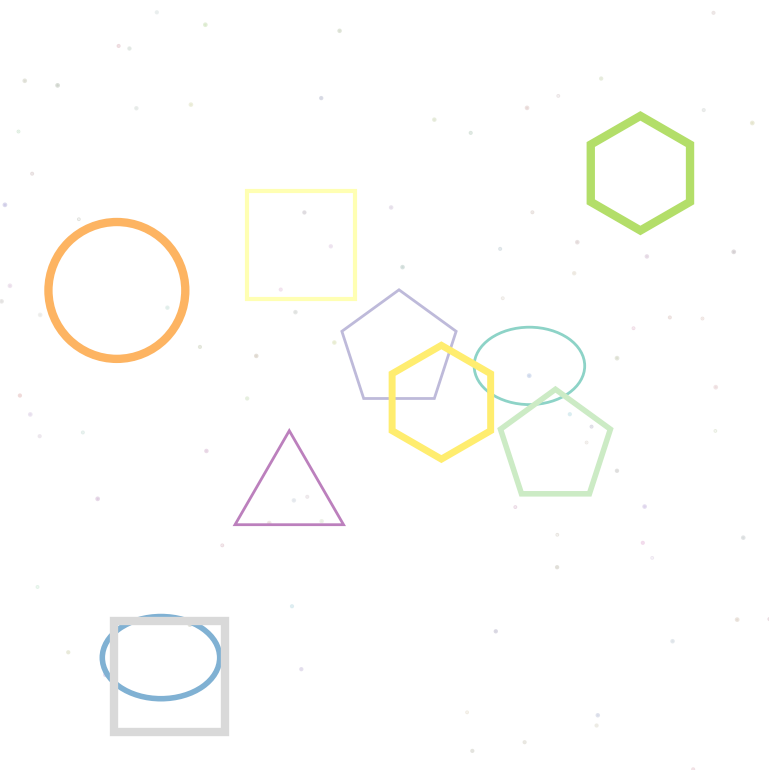[{"shape": "oval", "thickness": 1, "radius": 0.36, "center": [0.688, 0.525]}, {"shape": "square", "thickness": 1.5, "radius": 0.35, "center": [0.391, 0.682]}, {"shape": "pentagon", "thickness": 1, "radius": 0.39, "center": [0.518, 0.546]}, {"shape": "oval", "thickness": 2, "radius": 0.38, "center": [0.209, 0.146]}, {"shape": "circle", "thickness": 3, "radius": 0.44, "center": [0.152, 0.623]}, {"shape": "hexagon", "thickness": 3, "radius": 0.37, "center": [0.832, 0.775]}, {"shape": "square", "thickness": 3, "radius": 0.36, "center": [0.22, 0.122]}, {"shape": "triangle", "thickness": 1, "radius": 0.41, "center": [0.376, 0.359]}, {"shape": "pentagon", "thickness": 2, "radius": 0.38, "center": [0.721, 0.419]}, {"shape": "hexagon", "thickness": 2.5, "radius": 0.37, "center": [0.573, 0.478]}]